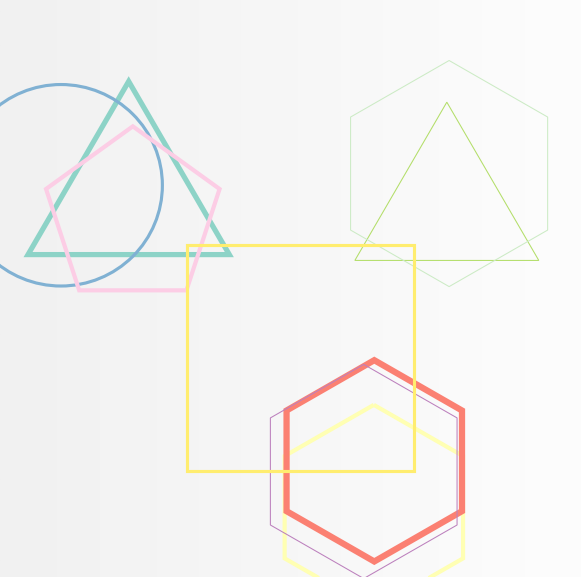[{"shape": "triangle", "thickness": 2.5, "radius": 1.0, "center": [0.221, 0.658]}, {"shape": "hexagon", "thickness": 2, "radius": 0.89, "center": [0.643, 0.121]}, {"shape": "hexagon", "thickness": 3, "radius": 0.87, "center": [0.644, 0.201]}, {"shape": "circle", "thickness": 1.5, "radius": 0.87, "center": [0.105, 0.678]}, {"shape": "triangle", "thickness": 0.5, "radius": 0.91, "center": [0.769, 0.64]}, {"shape": "pentagon", "thickness": 2, "radius": 0.78, "center": [0.228, 0.623]}, {"shape": "hexagon", "thickness": 0.5, "radius": 0.93, "center": [0.626, 0.183]}, {"shape": "hexagon", "thickness": 0.5, "radius": 0.98, "center": [0.773, 0.699]}, {"shape": "square", "thickness": 1.5, "radius": 0.98, "center": [0.518, 0.379]}]